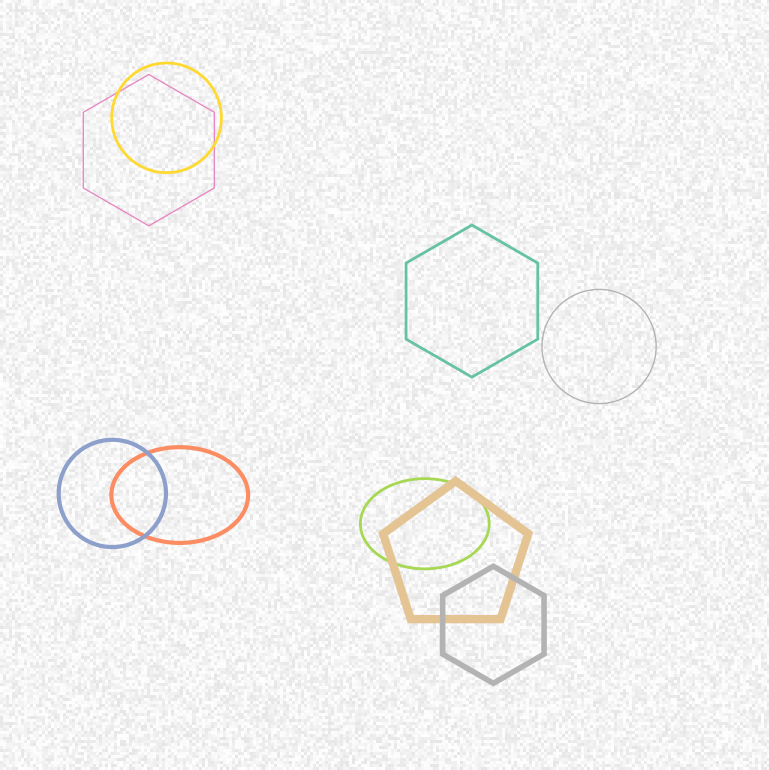[{"shape": "hexagon", "thickness": 1, "radius": 0.49, "center": [0.613, 0.609]}, {"shape": "oval", "thickness": 1.5, "radius": 0.44, "center": [0.233, 0.357]}, {"shape": "circle", "thickness": 1.5, "radius": 0.35, "center": [0.146, 0.359]}, {"shape": "hexagon", "thickness": 0.5, "radius": 0.49, "center": [0.193, 0.805]}, {"shape": "oval", "thickness": 1, "radius": 0.42, "center": [0.552, 0.32]}, {"shape": "circle", "thickness": 1, "radius": 0.36, "center": [0.216, 0.847]}, {"shape": "pentagon", "thickness": 3, "radius": 0.5, "center": [0.592, 0.276]}, {"shape": "hexagon", "thickness": 2, "radius": 0.38, "center": [0.641, 0.189]}, {"shape": "circle", "thickness": 0.5, "radius": 0.37, "center": [0.778, 0.55]}]